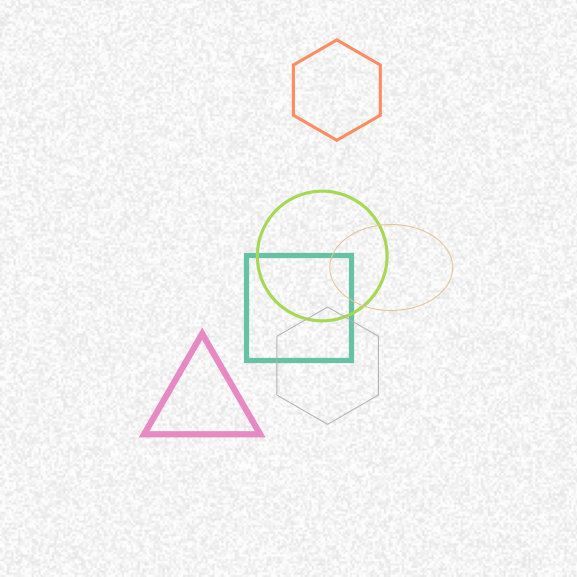[{"shape": "square", "thickness": 2.5, "radius": 0.45, "center": [0.517, 0.466]}, {"shape": "hexagon", "thickness": 1.5, "radius": 0.43, "center": [0.583, 0.843]}, {"shape": "triangle", "thickness": 3, "radius": 0.58, "center": [0.35, 0.305]}, {"shape": "circle", "thickness": 1.5, "radius": 0.56, "center": [0.558, 0.556]}, {"shape": "oval", "thickness": 0.5, "radius": 0.53, "center": [0.677, 0.536]}, {"shape": "hexagon", "thickness": 0.5, "radius": 0.51, "center": [0.567, 0.366]}]